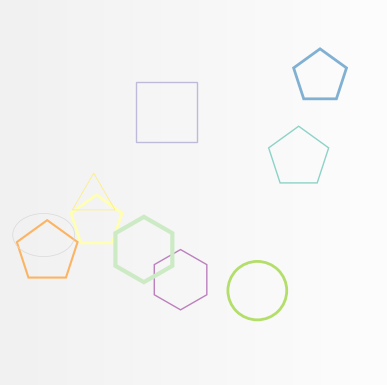[{"shape": "pentagon", "thickness": 1, "radius": 0.41, "center": [0.771, 0.591]}, {"shape": "pentagon", "thickness": 2, "radius": 0.35, "center": [0.249, 0.425]}, {"shape": "square", "thickness": 1, "radius": 0.39, "center": [0.429, 0.71]}, {"shape": "pentagon", "thickness": 2, "radius": 0.36, "center": [0.826, 0.801]}, {"shape": "pentagon", "thickness": 1.5, "radius": 0.41, "center": [0.122, 0.346]}, {"shape": "circle", "thickness": 2, "radius": 0.38, "center": [0.664, 0.245]}, {"shape": "oval", "thickness": 0.5, "radius": 0.4, "center": [0.113, 0.39]}, {"shape": "hexagon", "thickness": 1, "radius": 0.39, "center": [0.466, 0.274]}, {"shape": "hexagon", "thickness": 3, "radius": 0.42, "center": [0.371, 0.352]}, {"shape": "triangle", "thickness": 0.5, "radius": 0.32, "center": [0.242, 0.487]}]